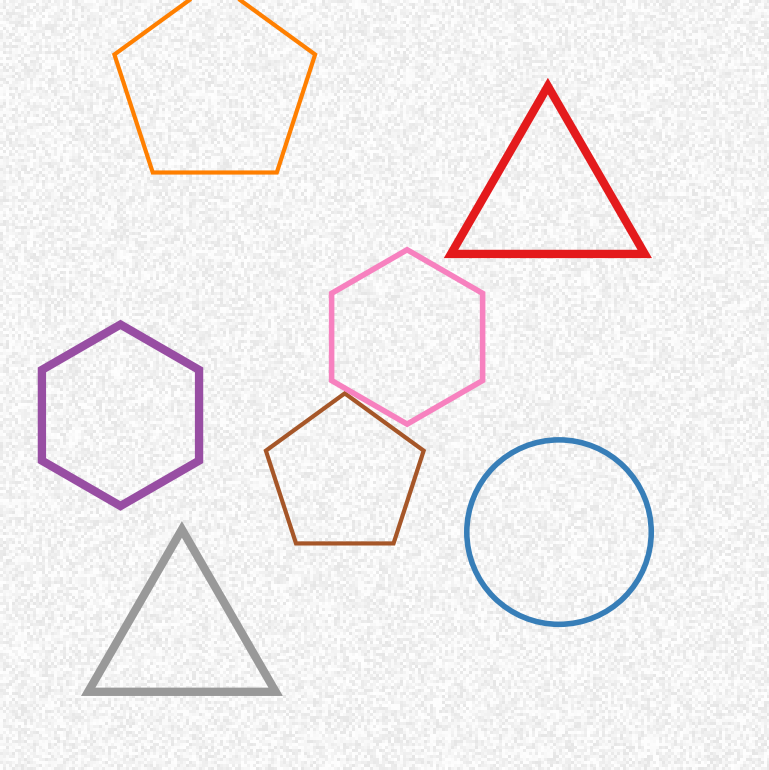[{"shape": "triangle", "thickness": 3, "radius": 0.73, "center": [0.712, 0.743]}, {"shape": "circle", "thickness": 2, "radius": 0.6, "center": [0.726, 0.309]}, {"shape": "hexagon", "thickness": 3, "radius": 0.59, "center": [0.156, 0.461]}, {"shape": "pentagon", "thickness": 1.5, "radius": 0.69, "center": [0.279, 0.887]}, {"shape": "pentagon", "thickness": 1.5, "radius": 0.54, "center": [0.448, 0.381]}, {"shape": "hexagon", "thickness": 2, "radius": 0.57, "center": [0.529, 0.562]}, {"shape": "triangle", "thickness": 3, "radius": 0.7, "center": [0.236, 0.172]}]